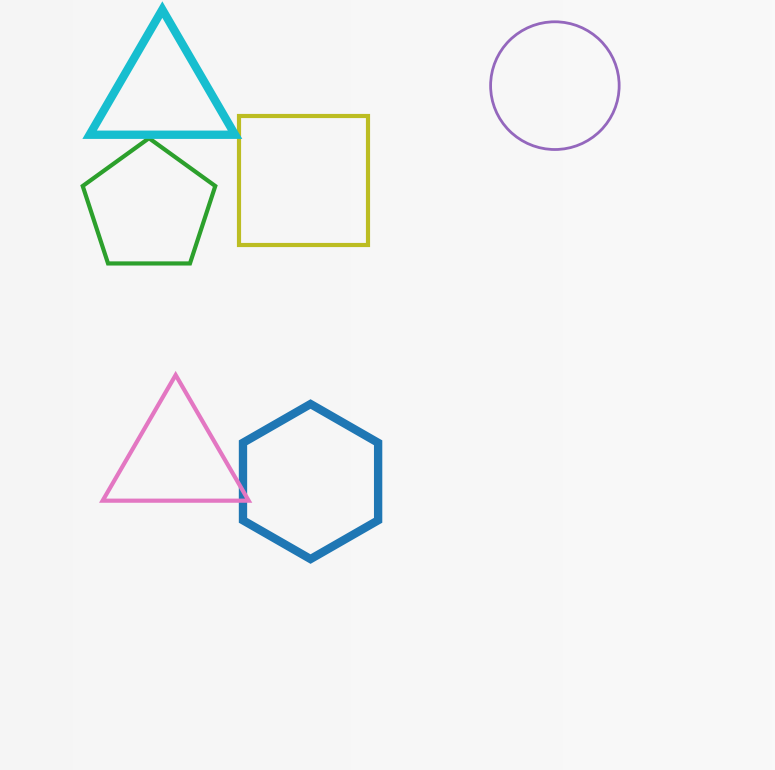[{"shape": "hexagon", "thickness": 3, "radius": 0.5, "center": [0.401, 0.375]}, {"shape": "pentagon", "thickness": 1.5, "radius": 0.45, "center": [0.192, 0.731]}, {"shape": "circle", "thickness": 1, "radius": 0.41, "center": [0.716, 0.889]}, {"shape": "triangle", "thickness": 1.5, "radius": 0.54, "center": [0.227, 0.404]}, {"shape": "square", "thickness": 1.5, "radius": 0.42, "center": [0.392, 0.765]}, {"shape": "triangle", "thickness": 3, "radius": 0.54, "center": [0.209, 0.879]}]